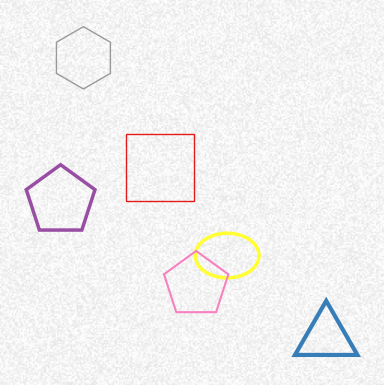[{"shape": "square", "thickness": 1, "radius": 0.44, "center": [0.416, 0.565]}, {"shape": "triangle", "thickness": 3, "radius": 0.47, "center": [0.847, 0.125]}, {"shape": "pentagon", "thickness": 2.5, "radius": 0.47, "center": [0.157, 0.478]}, {"shape": "oval", "thickness": 2.5, "radius": 0.41, "center": [0.59, 0.336]}, {"shape": "pentagon", "thickness": 1.5, "radius": 0.44, "center": [0.51, 0.26]}, {"shape": "hexagon", "thickness": 1, "radius": 0.4, "center": [0.217, 0.85]}]